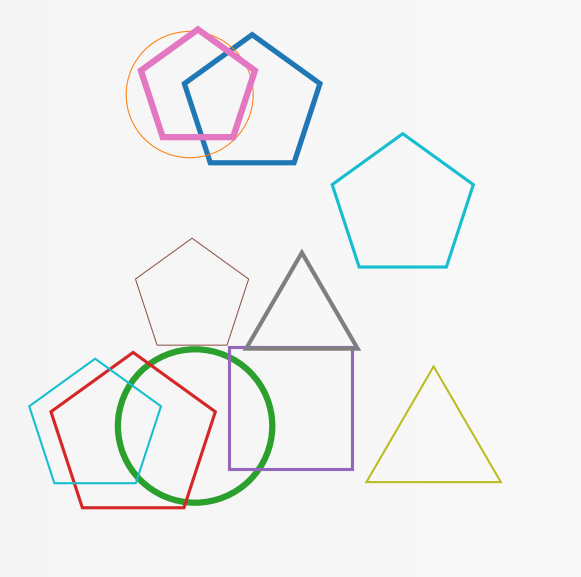[{"shape": "pentagon", "thickness": 2.5, "radius": 0.61, "center": [0.434, 0.816]}, {"shape": "circle", "thickness": 0.5, "radius": 0.55, "center": [0.326, 0.835]}, {"shape": "circle", "thickness": 3, "radius": 0.66, "center": [0.336, 0.261]}, {"shape": "pentagon", "thickness": 1.5, "radius": 0.74, "center": [0.229, 0.24]}, {"shape": "square", "thickness": 1.5, "radius": 0.53, "center": [0.499, 0.292]}, {"shape": "pentagon", "thickness": 0.5, "radius": 0.51, "center": [0.33, 0.484]}, {"shape": "pentagon", "thickness": 3, "radius": 0.52, "center": [0.341, 0.845]}, {"shape": "triangle", "thickness": 2, "radius": 0.55, "center": [0.519, 0.451]}, {"shape": "triangle", "thickness": 1, "radius": 0.67, "center": [0.746, 0.231]}, {"shape": "pentagon", "thickness": 1.5, "radius": 0.64, "center": [0.693, 0.64]}, {"shape": "pentagon", "thickness": 1, "radius": 0.6, "center": [0.164, 0.259]}]